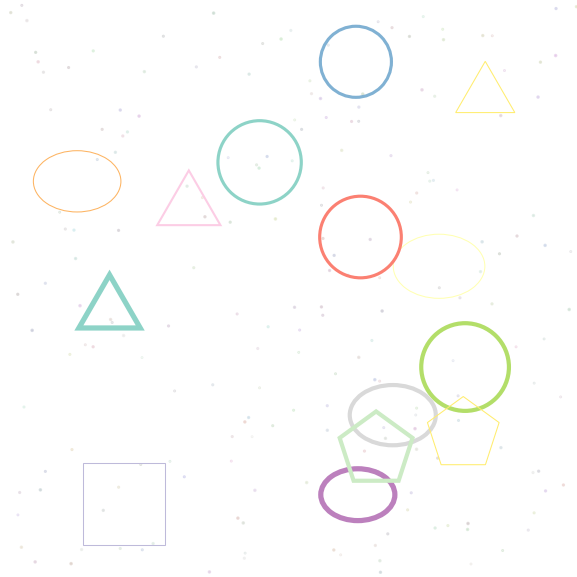[{"shape": "triangle", "thickness": 2.5, "radius": 0.31, "center": [0.19, 0.462]}, {"shape": "circle", "thickness": 1.5, "radius": 0.36, "center": [0.45, 0.718]}, {"shape": "oval", "thickness": 0.5, "radius": 0.4, "center": [0.76, 0.538]}, {"shape": "square", "thickness": 0.5, "radius": 0.36, "center": [0.214, 0.126]}, {"shape": "circle", "thickness": 1.5, "radius": 0.35, "center": [0.624, 0.589]}, {"shape": "circle", "thickness": 1.5, "radius": 0.31, "center": [0.616, 0.892]}, {"shape": "oval", "thickness": 0.5, "radius": 0.38, "center": [0.134, 0.685]}, {"shape": "circle", "thickness": 2, "radius": 0.38, "center": [0.805, 0.364]}, {"shape": "triangle", "thickness": 1, "radius": 0.32, "center": [0.327, 0.641]}, {"shape": "oval", "thickness": 2, "radius": 0.37, "center": [0.68, 0.28]}, {"shape": "oval", "thickness": 2.5, "radius": 0.32, "center": [0.62, 0.143]}, {"shape": "pentagon", "thickness": 2, "radius": 0.33, "center": [0.651, 0.22]}, {"shape": "pentagon", "thickness": 0.5, "radius": 0.33, "center": [0.802, 0.247]}, {"shape": "triangle", "thickness": 0.5, "radius": 0.3, "center": [0.84, 0.834]}]